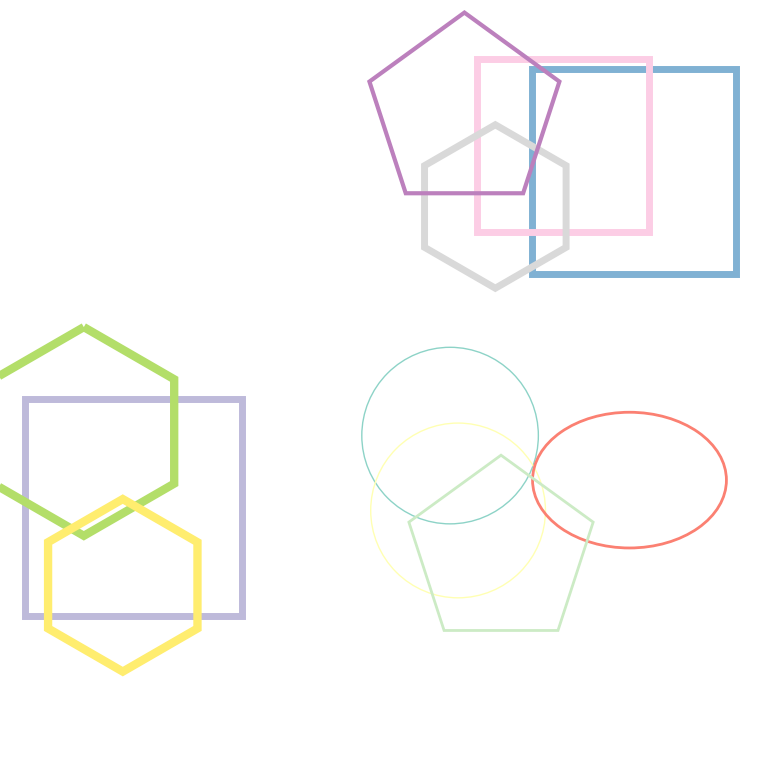[{"shape": "circle", "thickness": 0.5, "radius": 0.57, "center": [0.585, 0.434]}, {"shape": "circle", "thickness": 0.5, "radius": 0.57, "center": [0.595, 0.337]}, {"shape": "square", "thickness": 2.5, "radius": 0.7, "center": [0.173, 0.341]}, {"shape": "oval", "thickness": 1, "radius": 0.63, "center": [0.818, 0.376]}, {"shape": "square", "thickness": 2.5, "radius": 0.66, "center": [0.824, 0.777]}, {"shape": "hexagon", "thickness": 3, "radius": 0.68, "center": [0.109, 0.44]}, {"shape": "square", "thickness": 2.5, "radius": 0.56, "center": [0.731, 0.811]}, {"shape": "hexagon", "thickness": 2.5, "radius": 0.53, "center": [0.643, 0.732]}, {"shape": "pentagon", "thickness": 1.5, "radius": 0.65, "center": [0.603, 0.854]}, {"shape": "pentagon", "thickness": 1, "radius": 0.63, "center": [0.651, 0.283]}, {"shape": "hexagon", "thickness": 3, "radius": 0.56, "center": [0.159, 0.24]}]